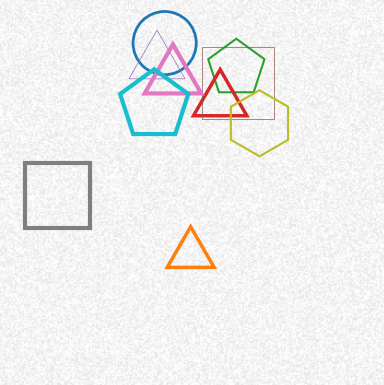[{"shape": "circle", "thickness": 2, "radius": 0.41, "center": [0.428, 0.888]}, {"shape": "triangle", "thickness": 2.5, "radius": 0.35, "center": [0.495, 0.341]}, {"shape": "pentagon", "thickness": 1.5, "radius": 0.38, "center": [0.614, 0.822]}, {"shape": "triangle", "thickness": 2.5, "radius": 0.4, "center": [0.572, 0.739]}, {"shape": "triangle", "thickness": 0.5, "radius": 0.42, "center": [0.408, 0.837]}, {"shape": "square", "thickness": 0.5, "radius": 0.47, "center": [0.619, 0.785]}, {"shape": "triangle", "thickness": 3, "radius": 0.42, "center": [0.449, 0.8]}, {"shape": "square", "thickness": 3, "radius": 0.42, "center": [0.15, 0.492]}, {"shape": "hexagon", "thickness": 1.5, "radius": 0.43, "center": [0.674, 0.68]}, {"shape": "pentagon", "thickness": 3, "radius": 0.47, "center": [0.401, 0.727]}]